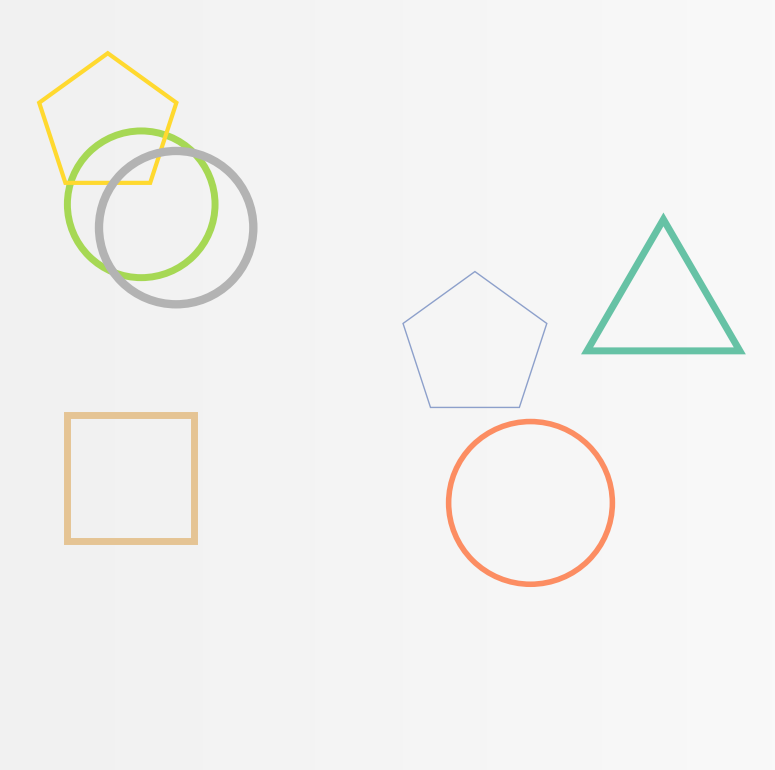[{"shape": "triangle", "thickness": 2.5, "radius": 0.57, "center": [0.856, 0.601]}, {"shape": "circle", "thickness": 2, "radius": 0.53, "center": [0.685, 0.347]}, {"shape": "pentagon", "thickness": 0.5, "radius": 0.49, "center": [0.613, 0.55]}, {"shape": "circle", "thickness": 2.5, "radius": 0.48, "center": [0.182, 0.735]}, {"shape": "pentagon", "thickness": 1.5, "radius": 0.47, "center": [0.139, 0.838]}, {"shape": "square", "thickness": 2.5, "radius": 0.41, "center": [0.168, 0.379]}, {"shape": "circle", "thickness": 3, "radius": 0.5, "center": [0.227, 0.704]}]